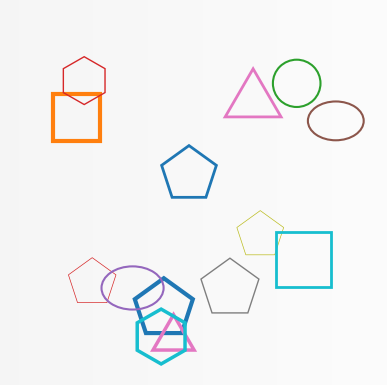[{"shape": "pentagon", "thickness": 2, "radius": 0.37, "center": [0.488, 0.548]}, {"shape": "pentagon", "thickness": 3, "radius": 0.39, "center": [0.423, 0.199]}, {"shape": "square", "thickness": 3, "radius": 0.3, "center": [0.199, 0.695]}, {"shape": "circle", "thickness": 1.5, "radius": 0.31, "center": [0.766, 0.784]}, {"shape": "hexagon", "thickness": 1, "radius": 0.31, "center": [0.217, 0.791]}, {"shape": "pentagon", "thickness": 0.5, "radius": 0.32, "center": [0.238, 0.266]}, {"shape": "oval", "thickness": 1.5, "radius": 0.4, "center": [0.342, 0.252]}, {"shape": "oval", "thickness": 1.5, "radius": 0.36, "center": [0.867, 0.686]}, {"shape": "triangle", "thickness": 2, "radius": 0.42, "center": [0.653, 0.738]}, {"shape": "triangle", "thickness": 2.5, "radius": 0.31, "center": [0.448, 0.121]}, {"shape": "pentagon", "thickness": 1, "radius": 0.39, "center": [0.593, 0.251]}, {"shape": "pentagon", "thickness": 0.5, "radius": 0.32, "center": [0.672, 0.39]}, {"shape": "square", "thickness": 2, "radius": 0.36, "center": [0.783, 0.326]}, {"shape": "hexagon", "thickness": 2.5, "radius": 0.36, "center": [0.416, 0.126]}]